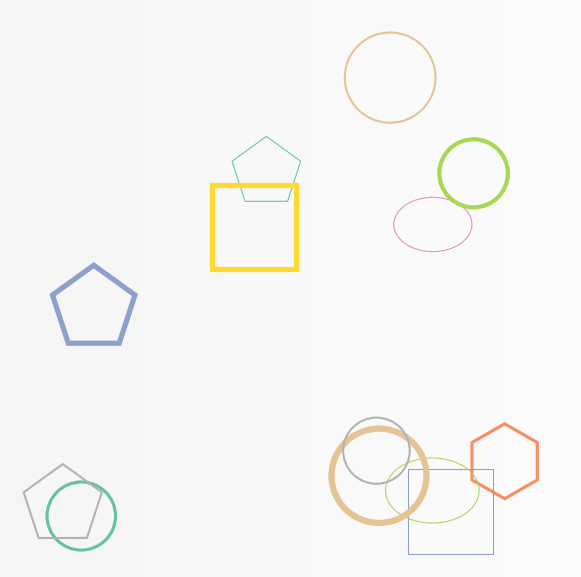[{"shape": "circle", "thickness": 1.5, "radius": 0.29, "center": [0.14, 0.106]}, {"shape": "pentagon", "thickness": 0.5, "radius": 0.31, "center": [0.458, 0.701]}, {"shape": "hexagon", "thickness": 1.5, "radius": 0.32, "center": [0.868, 0.2]}, {"shape": "pentagon", "thickness": 2.5, "radius": 0.37, "center": [0.161, 0.465]}, {"shape": "square", "thickness": 0.5, "radius": 0.36, "center": [0.775, 0.114]}, {"shape": "oval", "thickness": 0.5, "radius": 0.34, "center": [0.745, 0.61]}, {"shape": "oval", "thickness": 0.5, "radius": 0.4, "center": [0.744, 0.15]}, {"shape": "circle", "thickness": 2, "radius": 0.29, "center": [0.815, 0.699]}, {"shape": "square", "thickness": 2.5, "radius": 0.36, "center": [0.436, 0.606]}, {"shape": "circle", "thickness": 1, "radius": 0.39, "center": [0.671, 0.865]}, {"shape": "circle", "thickness": 3, "radius": 0.41, "center": [0.652, 0.175]}, {"shape": "circle", "thickness": 1, "radius": 0.29, "center": [0.648, 0.219]}, {"shape": "pentagon", "thickness": 1, "radius": 0.35, "center": [0.108, 0.125]}]